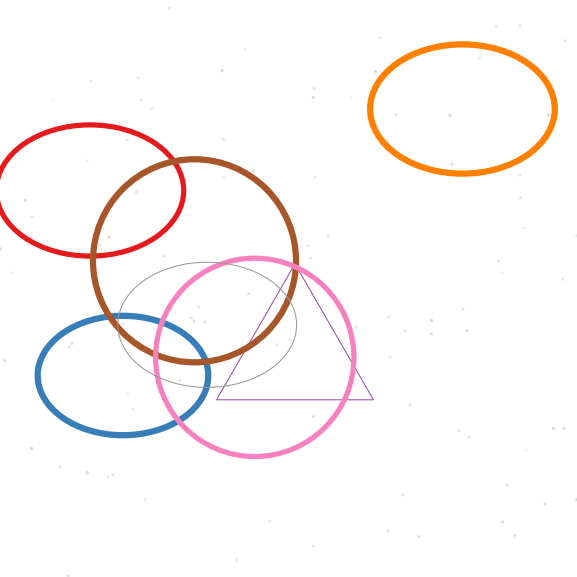[{"shape": "oval", "thickness": 2.5, "radius": 0.81, "center": [0.156, 0.669]}, {"shape": "oval", "thickness": 3, "radius": 0.74, "center": [0.213, 0.349]}, {"shape": "triangle", "thickness": 0.5, "radius": 0.78, "center": [0.511, 0.385]}, {"shape": "oval", "thickness": 3, "radius": 0.8, "center": [0.801, 0.81]}, {"shape": "circle", "thickness": 3, "radius": 0.88, "center": [0.337, 0.548]}, {"shape": "circle", "thickness": 2.5, "radius": 0.86, "center": [0.441, 0.38]}, {"shape": "oval", "thickness": 0.5, "radius": 0.77, "center": [0.359, 0.437]}]